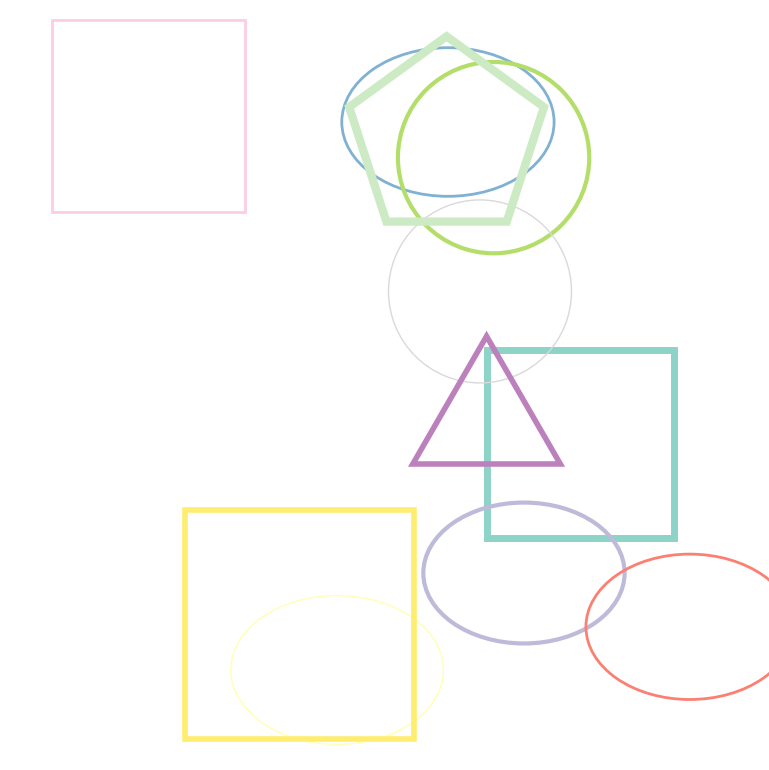[{"shape": "square", "thickness": 2.5, "radius": 0.61, "center": [0.754, 0.423]}, {"shape": "oval", "thickness": 0.5, "radius": 0.69, "center": [0.438, 0.13]}, {"shape": "oval", "thickness": 1.5, "radius": 0.65, "center": [0.68, 0.256]}, {"shape": "oval", "thickness": 1, "radius": 0.67, "center": [0.896, 0.186]}, {"shape": "oval", "thickness": 1, "radius": 0.69, "center": [0.582, 0.842]}, {"shape": "circle", "thickness": 1.5, "radius": 0.62, "center": [0.641, 0.795]}, {"shape": "square", "thickness": 1, "radius": 0.63, "center": [0.193, 0.849]}, {"shape": "circle", "thickness": 0.5, "radius": 0.59, "center": [0.623, 0.622]}, {"shape": "triangle", "thickness": 2, "radius": 0.55, "center": [0.632, 0.453]}, {"shape": "pentagon", "thickness": 3, "radius": 0.66, "center": [0.58, 0.82]}, {"shape": "square", "thickness": 2, "radius": 0.74, "center": [0.389, 0.188]}]